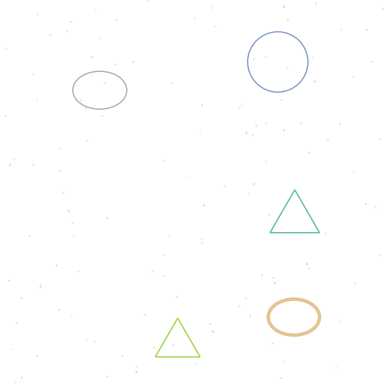[{"shape": "triangle", "thickness": 1, "radius": 0.37, "center": [0.766, 0.433]}, {"shape": "circle", "thickness": 1, "radius": 0.39, "center": [0.722, 0.839]}, {"shape": "triangle", "thickness": 1, "radius": 0.34, "center": [0.462, 0.107]}, {"shape": "oval", "thickness": 2.5, "radius": 0.33, "center": [0.763, 0.176]}, {"shape": "oval", "thickness": 1, "radius": 0.35, "center": [0.259, 0.766]}]